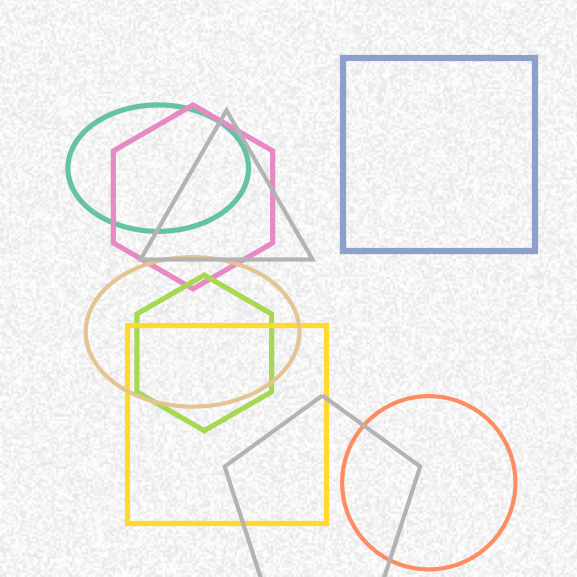[{"shape": "oval", "thickness": 2.5, "radius": 0.78, "center": [0.274, 0.708]}, {"shape": "circle", "thickness": 2, "radius": 0.75, "center": [0.742, 0.163]}, {"shape": "square", "thickness": 3, "radius": 0.83, "center": [0.76, 0.731]}, {"shape": "hexagon", "thickness": 2.5, "radius": 0.8, "center": [0.334, 0.658]}, {"shape": "hexagon", "thickness": 2.5, "radius": 0.67, "center": [0.354, 0.388]}, {"shape": "square", "thickness": 2.5, "radius": 0.86, "center": [0.393, 0.265]}, {"shape": "oval", "thickness": 2, "radius": 0.92, "center": [0.333, 0.424]}, {"shape": "pentagon", "thickness": 2, "radius": 0.89, "center": [0.558, 0.136]}, {"shape": "triangle", "thickness": 2, "radius": 0.86, "center": [0.392, 0.636]}]